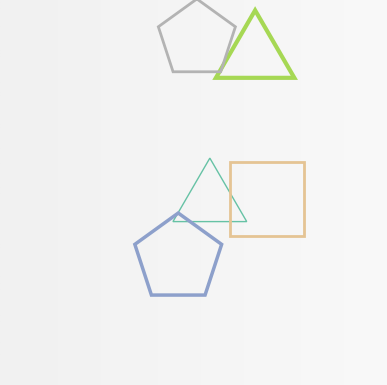[{"shape": "triangle", "thickness": 1, "radius": 0.55, "center": [0.542, 0.479]}, {"shape": "pentagon", "thickness": 2.5, "radius": 0.59, "center": [0.46, 0.329]}, {"shape": "triangle", "thickness": 3, "radius": 0.58, "center": [0.658, 0.856]}, {"shape": "square", "thickness": 2, "radius": 0.48, "center": [0.689, 0.483]}, {"shape": "pentagon", "thickness": 2, "radius": 0.52, "center": [0.508, 0.898]}]